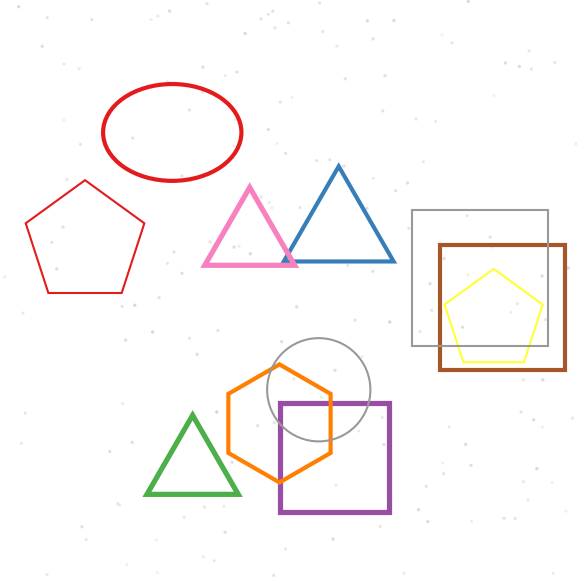[{"shape": "pentagon", "thickness": 1, "radius": 0.54, "center": [0.147, 0.579]}, {"shape": "oval", "thickness": 2, "radius": 0.6, "center": [0.298, 0.77]}, {"shape": "triangle", "thickness": 2, "radius": 0.55, "center": [0.586, 0.601]}, {"shape": "triangle", "thickness": 2.5, "radius": 0.46, "center": [0.334, 0.189]}, {"shape": "square", "thickness": 2.5, "radius": 0.47, "center": [0.579, 0.207]}, {"shape": "hexagon", "thickness": 2, "radius": 0.51, "center": [0.484, 0.266]}, {"shape": "pentagon", "thickness": 1, "radius": 0.45, "center": [0.855, 0.444]}, {"shape": "square", "thickness": 2, "radius": 0.54, "center": [0.871, 0.467]}, {"shape": "triangle", "thickness": 2.5, "radius": 0.45, "center": [0.432, 0.585]}, {"shape": "circle", "thickness": 1, "radius": 0.45, "center": [0.552, 0.324]}, {"shape": "square", "thickness": 1, "radius": 0.59, "center": [0.83, 0.517]}]